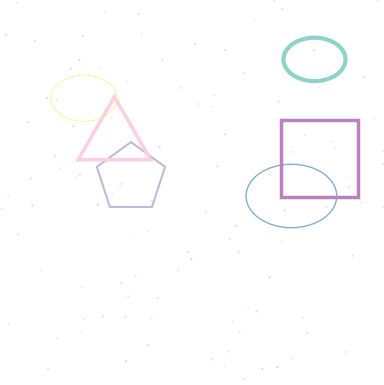[{"shape": "oval", "thickness": 3, "radius": 0.4, "center": [0.817, 0.846]}, {"shape": "pentagon", "thickness": 1.5, "radius": 0.47, "center": [0.34, 0.538]}, {"shape": "oval", "thickness": 1, "radius": 0.59, "center": [0.757, 0.491]}, {"shape": "triangle", "thickness": 2.5, "radius": 0.54, "center": [0.297, 0.64]}, {"shape": "square", "thickness": 2.5, "radius": 0.5, "center": [0.829, 0.588]}, {"shape": "oval", "thickness": 0.5, "radius": 0.43, "center": [0.218, 0.745]}]